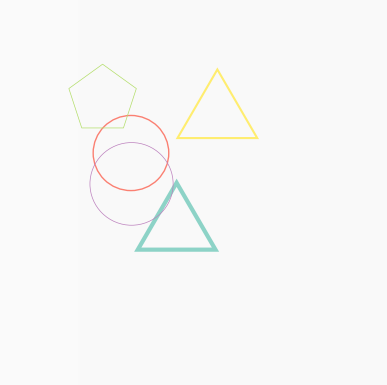[{"shape": "triangle", "thickness": 3, "radius": 0.58, "center": [0.456, 0.409]}, {"shape": "circle", "thickness": 1, "radius": 0.49, "center": [0.338, 0.603]}, {"shape": "pentagon", "thickness": 0.5, "radius": 0.46, "center": [0.265, 0.742]}, {"shape": "circle", "thickness": 0.5, "radius": 0.54, "center": [0.339, 0.522]}, {"shape": "triangle", "thickness": 1.5, "radius": 0.59, "center": [0.561, 0.701]}]